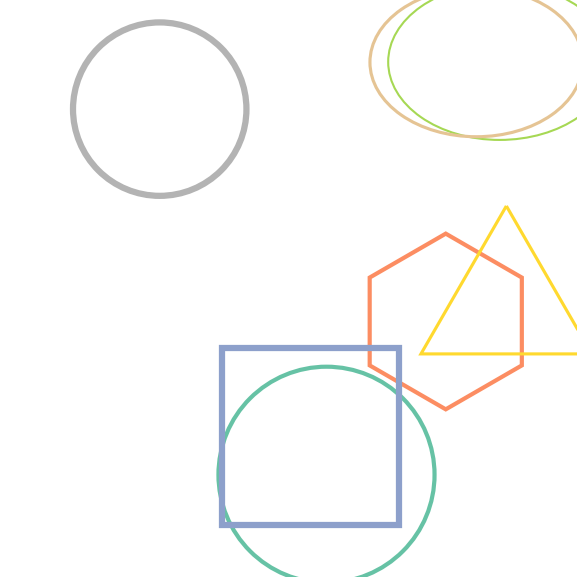[{"shape": "circle", "thickness": 2, "radius": 0.94, "center": [0.565, 0.177]}, {"shape": "hexagon", "thickness": 2, "radius": 0.76, "center": [0.772, 0.442]}, {"shape": "square", "thickness": 3, "radius": 0.77, "center": [0.537, 0.243]}, {"shape": "oval", "thickness": 1, "radius": 0.97, "center": [0.865, 0.892]}, {"shape": "triangle", "thickness": 1.5, "radius": 0.85, "center": [0.877, 0.472]}, {"shape": "oval", "thickness": 1.5, "radius": 0.92, "center": [0.825, 0.891]}, {"shape": "circle", "thickness": 3, "radius": 0.75, "center": [0.277, 0.81]}]